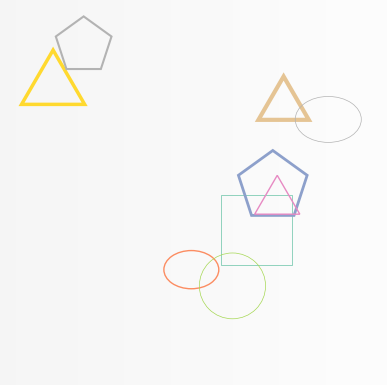[{"shape": "square", "thickness": 0.5, "radius": 0.46, "center": [0.661, 0.402]}, {"shape": "oval", "thickness": 1, "radius": 0.35, "center": [0.494, 0.3]}, {"shape": "pentagon", "thickness": 2, "radius": 0.47, "center": [0.704, 0.516]}, {"shape": "triangle", "thickness": 1, "radius": 0.34, "center": [0.715, 0.477]}, {"shape": "circle", "thickness": 0.5, "radius": 0.43, "center": [0.6, 0.257]}, {"shape": "triangle", "thickness": 2.5, "radius": 0.47, "center": [0.137, 0.776]}, {"shape": "triangle", "thickness": 3, "radius": 0.38, "center": [0.732, 0.726]}, {"shape": "pentagon", "thickness": 1.5, "radius": 0.38, "center": [0.216, 0.882]}, {"shape": "oval", "thickness": 0.5, "radius": 0.43, "center": [0.847, 0.69]}]